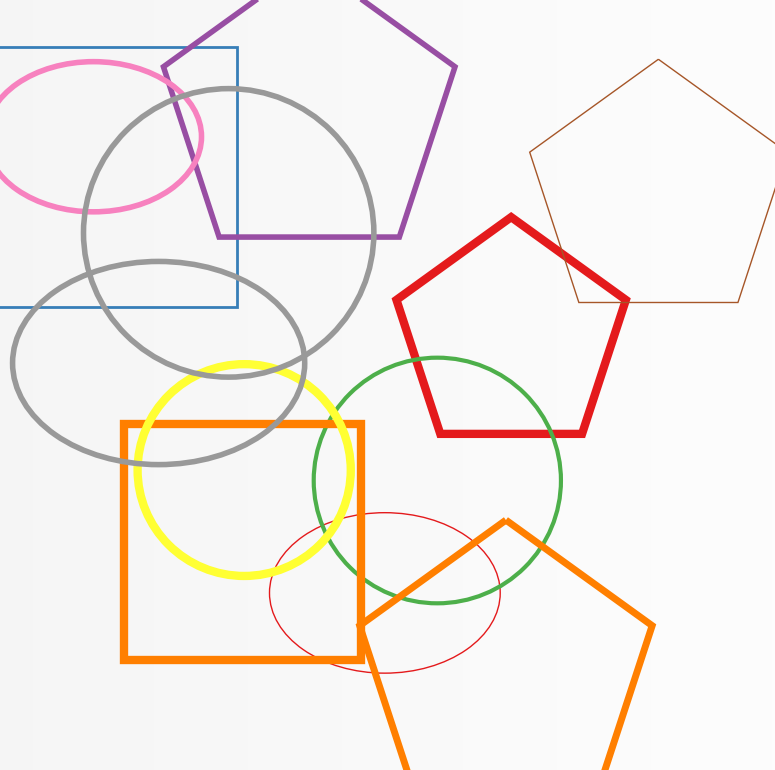[{"shape": "oval", "thickness": 0.5, "radius": 0.74, "center": [0.497, 0.23]}, {"shape": "pentagon", "thickness": 3, "radius": 0.78, "center": [0.66, 0.562]}, {"shape": "square", "thickness": 1, "radius": 0.85, "center": [0.137, 0.77]}, {"shape": "circle", "thickness": 1.5, "radius": 0.8, "center": [0.564, 0.376]}, {"shape": "pentagon", "thickness": 2, "radius": 0.99, "center": [0.399, 0.852]}, {"shape": "square", "thickness": 3, "radius": 0.76, "center": [0.313, 0.296]}, {"shape": "pentagon", "thickness": 2.5, "radius": 0.99, "center": [0.653, 0.126]}, {"shape": "circle", "thickness": 3, "radius": 0.69, "center": [0.315, 0.39]}, {"shape": "pentagon", "thickness": 0.5, "radius": 0.87, "center": [0.85, 0.748]}, {"shape": "oval", "thickness": 2, "radius": 0.7, "center": [0.121, 0.822]}, {"shape": "circle", "thickness": 2, "radius": 0.94, "center": [0.295, 0.698]}, {"shape": "oval", "thickness": 2, "radius": 0.94, "center": [0.205, 0.529]}]